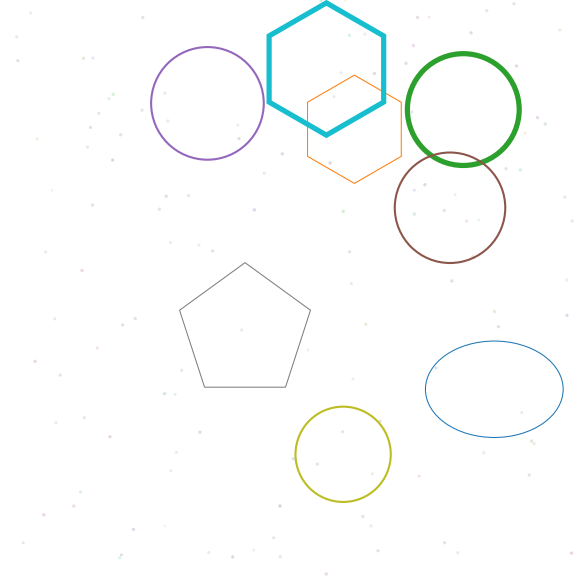[{"shape": "oval", "thickness": 0.5, "radius": 0.6, "center": [0.856, 0.325]}, {"shape": "hexagon", "thickness": 0.5, "radius": 0.47, "center": [0.614, 0.775]}, {"shape": "circle", "thickness": 2.5, "radius": 0.48, "center": [0.802, 0.809]}, {"shape": "circle", "thickness": 1, "radius": 0.49, "center": [0.359, 0.82]}, {"shape": "circle", "thickness": 1, "radius": 0.48, "center": [0.779, 0.639]}, {"shape": "pentagon", "thickness": 0.5, "radius": 0.6, "center": [0.424, 0.425]}, {"shape": "circle", "thickness": 1, "radius": 0.41, "center": [0.594, 0.212]}, {"shape": "hexagon", "thickness": 2.5, "radius": 0.57, "center": [0.565, 0.88]}]